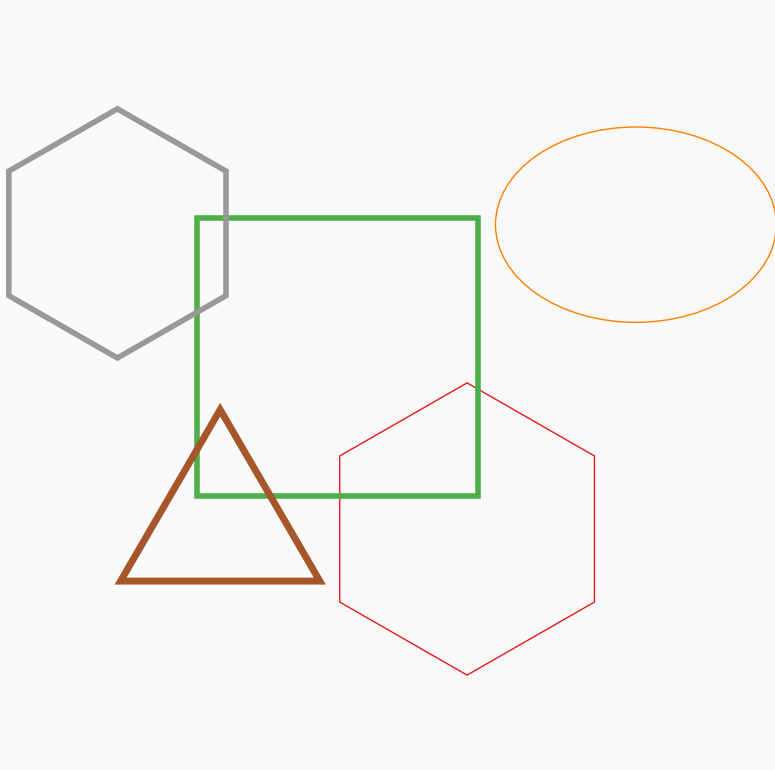[{"shape": "hexagon", "thickness": 0.5, "radius": 0.95, "center": [0.603, 0.313]}, {"shape": "square", "thickness": 2, "radius": 0.91, "center": [0.435, 0.536]}, {"shape": "oval", "thickness": 0.5, "radius": 0.91, "center": [0.821, 0.708]}, {"shape": "triangle", "thickness": 2.5, "radius": 0.74, "center": [0.284, 0.32]}, {"shape": "hexagon", "thickness": 2, "radius": 0.81, "center": [0.151, 0.697]}]